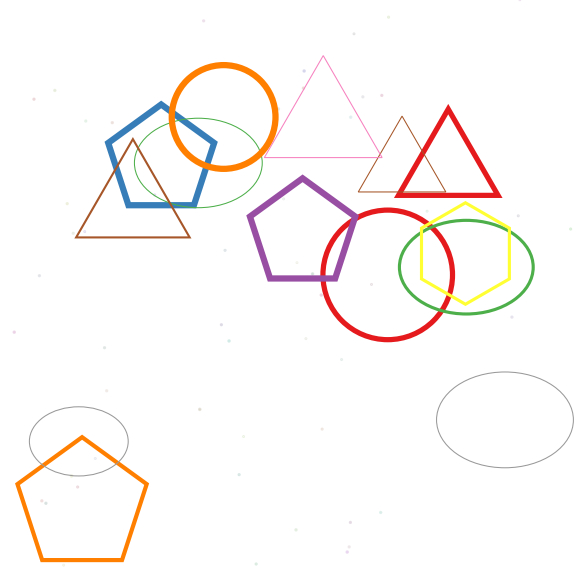[{"shape": "triangle", "thickness": 2.5, "radius": 0.5, "center": [0.776, 0.711]}, {"shape": "circle", "thickness": 2.5, "radius": 0.56, "center": [0.671, 0.523]}, {"shape": "pentagon", "thickness": 3, "radius": 0.48, "center": [0.279, 0.722]}, {"shape": "oval", "thickness": 0.5, "radius": 0.55, "center": [0.343, 0.717]}, {"shape": "oval", "thickness": 1.5, "radius": 0.58, "center": [0.807, 0.537]}, {"shape": "pentagon", "thickness": 3, "radius": 0.48, "center": [0.524, 0.594]}, {"shape": "pentagon", "thickness": 2, "radius": 0.59, "center": [0.142, 0.124]}, {"shape": "circle", "thickness": 3, "radius": 0.45, "center": [0.387, 0.797]}, {"shape": "hexagon", "thickness": 1.5, "radius": 0.44, "center": [0.806, 0.56]}, {"shape": "triangle", "thickness": 0.5, "radius": 0.44, "center": [0.696, 0.711]}, {"shape": "triangle", "thickness": 1, "radius": 0.57, "center": [0.23, 0.645]}, {"shape": "triangle", "thickness": 0.5, "radius": 0.59, "center": [0.56, 0.785]}, {"shape": "oval", "thickness": 0.5, "radius": 0.59, "center": [0.874, 0.272]}, {"shape": "oval", "thickness": 0.5, "radius": 0.43, "center": [0.136, 0.235]}]